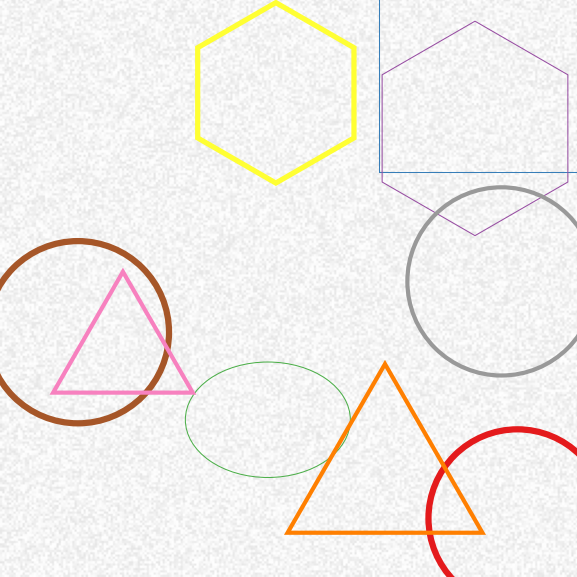[{"shape": "circle", "thickness": 3, "radius": 0.77, "center": [0.896, 0.102]}, {"shape": "square", "thickness": 0.5, "radius": 0.98, "center": [0.852, 0.896]}, {"shape": "oval", "thickness": 0.5, "radius": 0.71, "center": [0.464, 0.272]}, {"shape": "hexagon", "thickness": 0.5, "radius": 0.93, "center": [0.822, 0.777]}, {"shape": "triangle", "thickness": 2, "radius": 0.97, "center": [0.667, 0.174]}, {"shape": "hexagon", "thickness": 2.5, "radius": 0.78, "center": [0.478, 0.838]}, {"shape": "circle", "thickness": 3, "radius": 0.79, "center": [0.135, 0.424]}, {"shape": "triangle", "thickness": 2, "radius": 0.7, "center": [0.213, 0.389]}, {"shape": "circle", "thickness": 2, "radius": 0.81, "center": [0.868, 0.512]}]